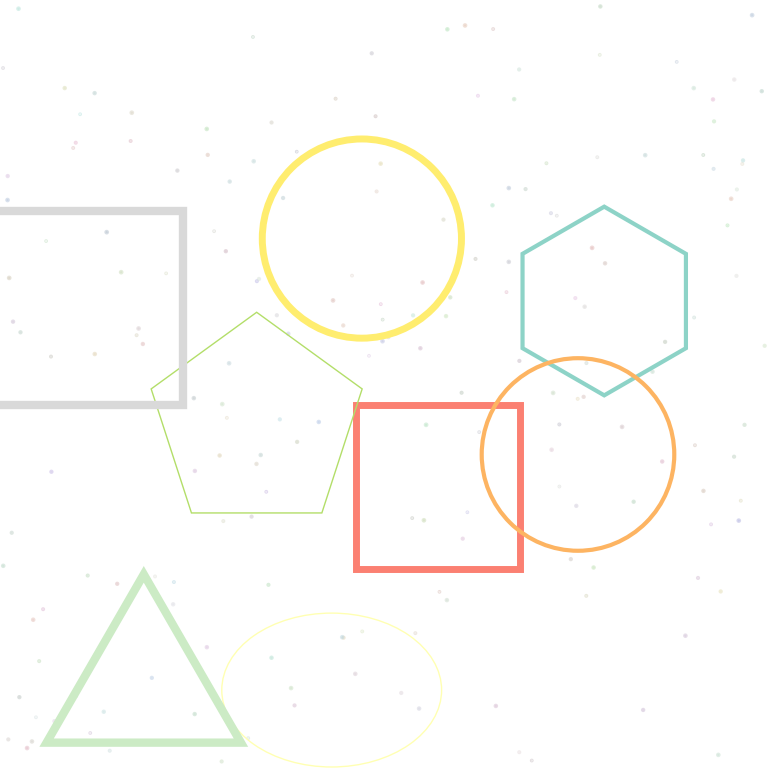[{"shape": "hexagon", "thickness": 1.5, "radius": 0.61, "center": [0.785, 0.609]}, {"shape": "oval", "thickness": 0.5, "radius": 0.71, "center": [0.431, 0.104]}, {"shape": "square", "thickness": 2.5, "radius": 0.53, "center": [0.569, 0.367]}, {"shape": "circle", "thickness": 1.5, "radius": 0.63, "center": [0.751, 0.41]}, {"shape": "pentagon", "thickness": 0.5, "radius": 0.72, "center": [0.333, 0.45]}, {"shape": "square", "thickness": 3, "radius": 0.63, "center": [0.112, 0.6]}, {"shape": "triangle", "thickness": 3, "radius": 0.73, "center": [0.187, 0.108]}, {"shape": "circle", "thickness": 2.5, "radius": 0.65, "center": [0.47, 0.69]}]